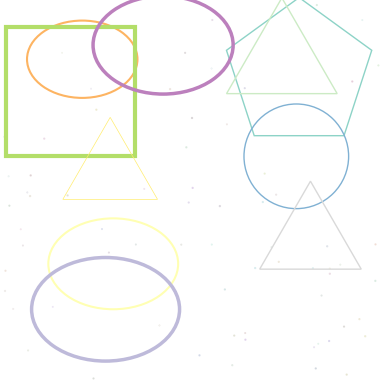[{"shape": "pentagon", "thickness": 1, "radius": 0.99, "center": [0.777, 0.808]}, {"shape": "oval", "thickness": 1.5, "radius": 0.84, "center": [0.294, 0.315]}, {"shape": "oval", "thickness": 2.5, "radius": 0.96, "center": [0.274, 0.197]}, {"shape": "circle", "thickness": 1, "radius": 0.68, "center": [0.77, 0.594]}, {"shape": "oval", "thickness": 1.5, "radius": 0.72, "center": [0.214, 0.846]}, {"shape": "square", "thickness": 3, "radius": 0.84, "center": [0.183, 0.762]}, {"shape": "triangle", "thickness": 1, "radius": 0.76, "center": [0.806, 0.377]}, {"shape": "oval", "thickness": 2.5, "radius": 0.91, "center": [0.424, 0.883]}, {"shape": "triangle", "thickness": 1, "radius": 0.83, "center": [0.732, 0.84]}, {"shape": "triangle", "thickness": 0.5, "radius": 0.71, "center": [0.286, 0.553]}]